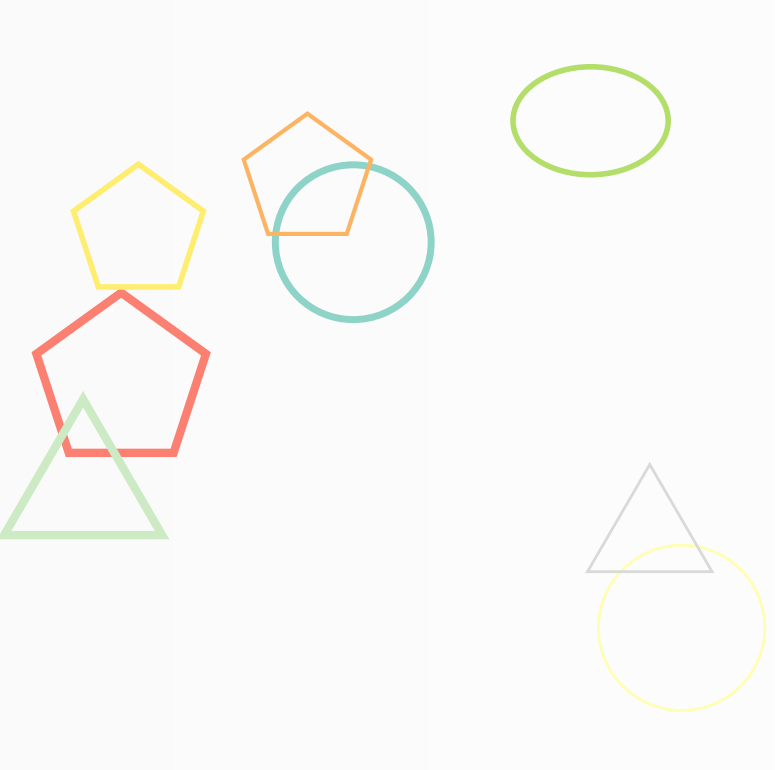[{"shape": "circle", "thickness": 2.5, "radius": 0.5, "center": [0.456, 0.685]}, {"shape": "circle", "thickness": 1, "radius": 0.54, "center": [0.88, 0.185]}, {"shape": "pentagon", "thickness": 3, "radius": 0.58, "center": [0.156, 0.505]}, {"shape": "pentagon", "thickness": 1.5, "radius": 0.43, "center": [0.397, 0.766]}, {"shape": "oval", "thickness": 2, "radius": 0.5, "center": [0.762, 0.843]}, {"shape": "triangle", "thickness": 1, "radius": 0.46, "center": [0.838, 0.304]}, {"shape": "triangle", "thickness": 3, "radius": 0.59, "center": [0.107, 0.364]}, {"shape": "pentagon", "thickness": 2, "radius": 0.44, "center": [0.179, 0.699]}]